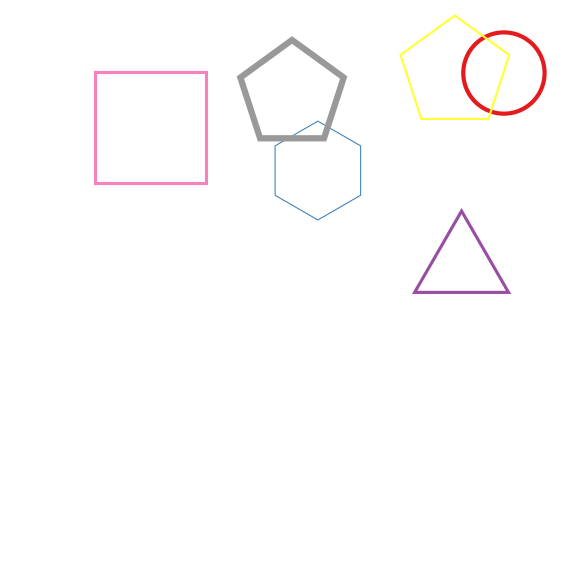[{"shape": "circle", "thickness": 2, "radius": 0.35, "center": [0.873, 0.873]}, {"shape": "hexagon", "thickness": 0.5, "radius": 0.43, "center": [0.55, 0.704]}, {"shape": "triangle", "thickness": 1.5, "radius": 0.47, "center": [0.799, 0.54]}, {"shape": "pentagon", "thickness": 1, "radius": 0.49, "center": [0.788, 0.873]}, {"shape": "square", "thickness": 1.5, "radius": 0.48, "center": [0.261, 0.778]}, {"shape": "pentagon", "thickness": 3, "radius": 0.47, "center": [0.506, 0.836]}]